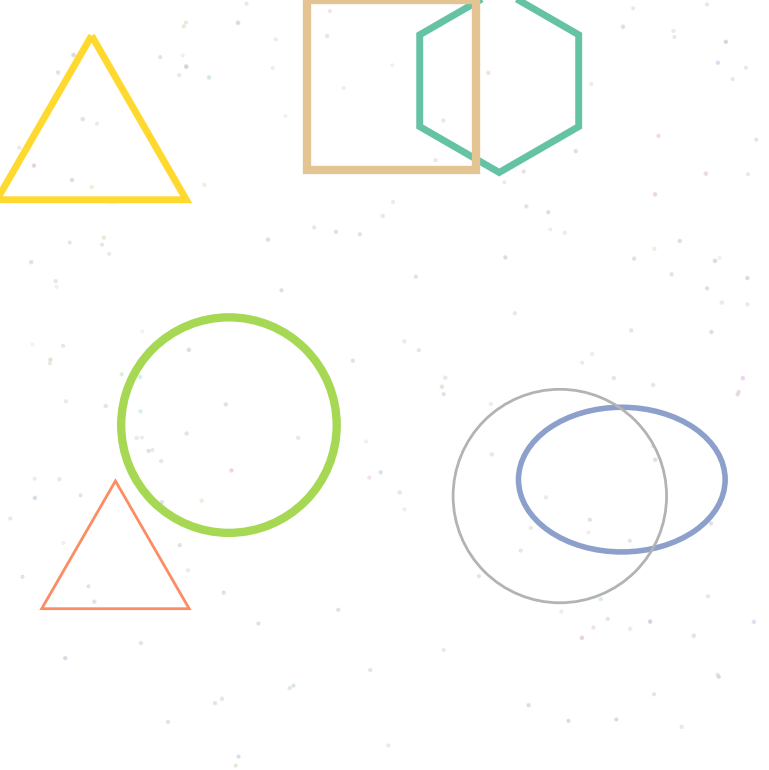[{"shape": "hexagon", "thickness": 2.5, "radius": 0.6, "center": [0.648, 0.895]}, {"shape": "triangle", "thickness": 1, "radius": 0.55, "center": [0.15, 0.265]}, {"shape": "oval", "thickness": 2, "radius": 0.67, "center": [0.808, 0.377]}, {"shape": "circle", "thickness": 3, "radius": 0.7, "center": [0.297, 0.448]}, {"shape": "triangle", "thickness": 2.5, "radius": 0.71, "center": [0.119, 0.812]}, {"shape": "square", "thickness": 3, "radius": 0.55, "center": [0.508, 0.889]}, {"shape": "circle", "thickness": 1, "radius": 0.69, "center": [0.727, 0.356]}]